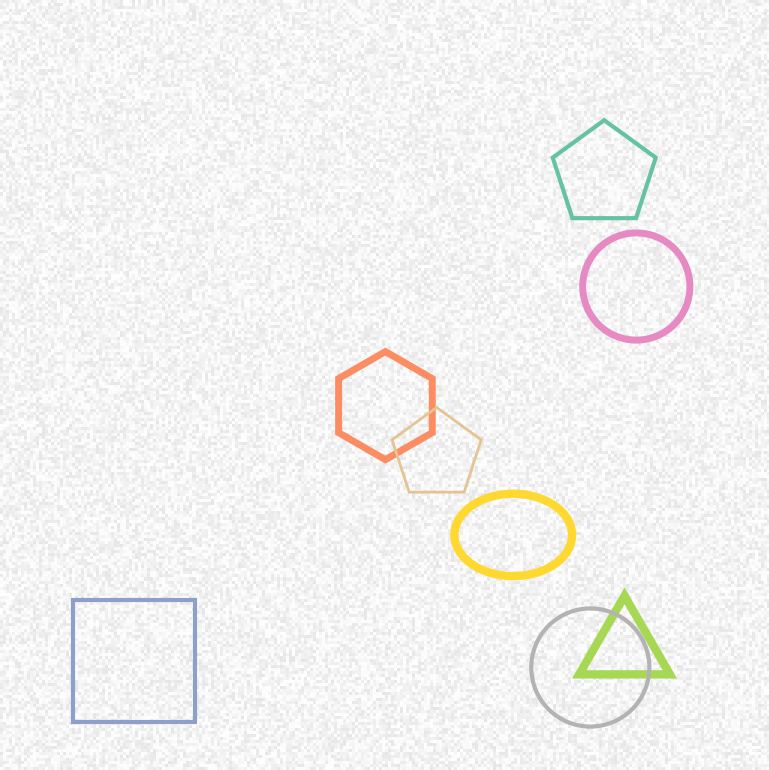[{"shape": "pentagon", "thickness": 1.5, "radius": 0.35, "center": [0.785, 0.774]}, {"shape": "hexagon", "thickness": 2.5, "radius": 0.35, "center": [0.501, 0.473]}, {"shape": "square", "thickness": 1.5, "radius": 0.4, "center": [0.174, 0.142]}, {"shape": "circle", "thickness": 2.5, "radius": 0.35, "center": [0.826, 0.628]}, {"shape": "triangle", "thickness": 3, "radius": 0.34, "center": [0.811, 0.158]}, {"shape": "oval", "thickness": 3, "radius": 0.38, "center": [0.667, 0.305]}, {"shape": "pentagon", "thickness": 1, "radius": 0.3, "center": [0.567, 0.41]}, {"shape": "circle", "thickness": 1.5, "radius": 0.38, "center": [0.767, 0.133]}]